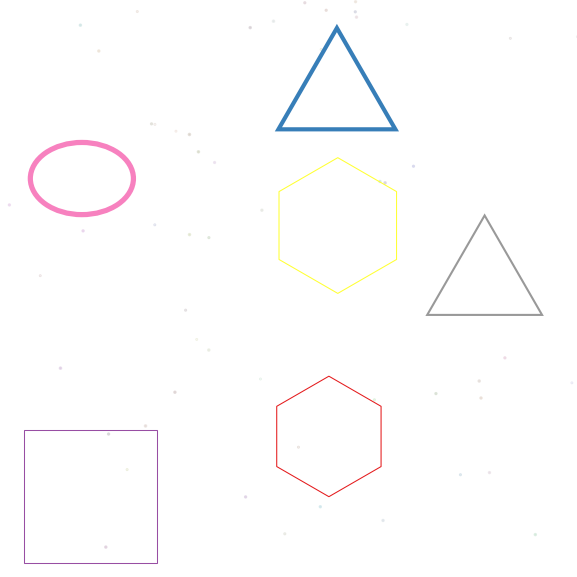[{"shape": "hexagon", "thickness": 0.5, "radius": 0.52, "center": [0.57, 0.243]}, {"shape": "triangle", "thickness": 2, "radius": 0.58, "center": [0.583, 0.834]}, {"shape": "square", "thickness": 0.5, "radius": 0.58, "center": [0.156, 0.139]}, {"shape": "hexagon", "thickness": 0.5, "radius": 0.59, "center": [0.585, 0.609]}, {"shape": "oval", "thickness": 2.5, "radius": 0.45, "center": [0.142, 0.69]}, {"shape": "triangle", "thickness": 1, "radius": 0.57, "center": [0.839, 0.511]}]